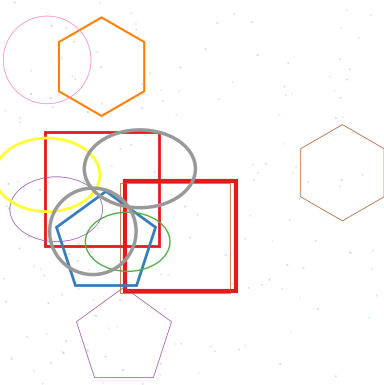[{"shape": "square", "thickness": 2, "radius": 0.74, "center": [0.265, 0.51]}, {"shape": "square", "thickness": 3, "radius": 0.72, "center": [0.469, 0.387]}, {"shape": "pentagon", "thickness": 2, "radius": 0.68, "center": [0.275, 0.368]}, {"shape": "oval", "thickness": 1, "radius": 0.55, "center": [0.332, 0.372]}, {"shape": "oval", "thickness": 0.5, "radius": 0.6, "center": [0.146, 0.456]}, {"shape": "pentagon", "thickness": 0.5, "radius": 0.65, "center": [0.322, 0.124]}, {"shape": "hexagon", "thickness": 1.5, "radius": 0.64, "center": [0.264, 0.827]}, {"shape": "oval", "thickness": 2, "radius": 0.68, "center": [0.123, 0.546]}, {"shape": "square", "thickness": 0.5, "radius": 0.71, "center": [0.454, 0.382]}, {"shape": "hexagon", "thickness": 0.5, "radius": 0.62, "center": [0.889, 0.551]}, {"shape": "circle", "thickness": 0.5, "radius": 0.57, "center": [0.123, 0.844]}, {"shape": "circle", "thickness": 2.5, "radius": 0.56, "center": [0.241, 0.399]}, {"shape": "oval", "thickness": 2.5, "radius": 0.72, "center": [0.363, 0.562]}]